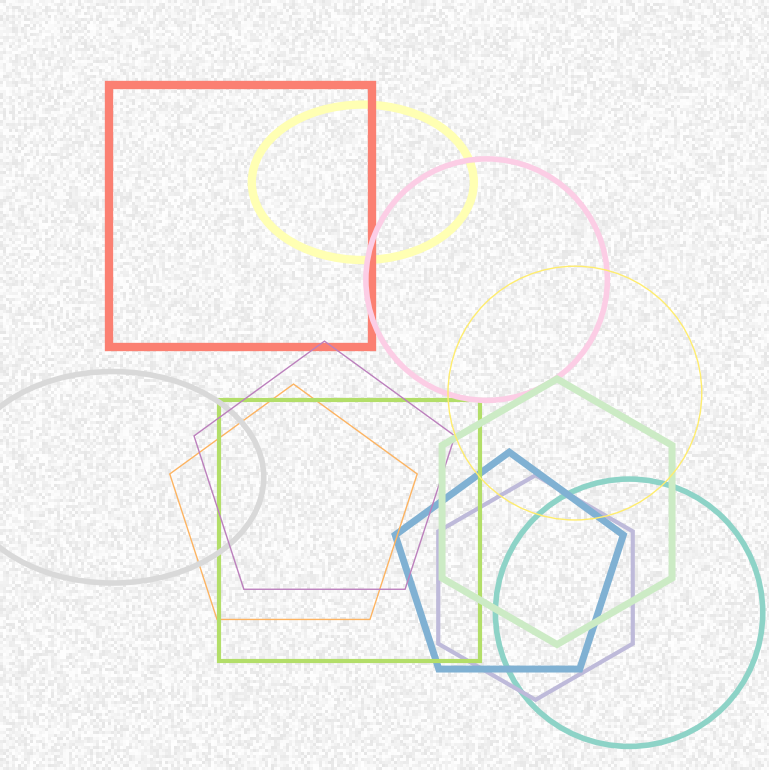[{"shape": "circle", "thickness": 2, "radius": 0.87, "center": [0.817, 0.204]}, {"shape": "oval", "thickness": 3, "radius": 0.72, "center": [0.471, 0.763]}, {"shape": "hexagon", "thickness": 1.5, "radius": 0.73, "center": [0.695, 0.237]}, {"shape": "square", "thickness": 3, "radius": 0.85, "center": [0.312, 0.72]}, {"shape": "pentagon", "thickness": 2.5, "radius": 0.78, "center": [0.661, 0.257]}, {"shape": "pentagon", "thickness": 0.5, "radius": 0.84, "center": [0.381, 0.332]}, {"shape": "square", "thickness": 1.5, "radius": 0.85, "center": [0.453, 0.311]}, {"shape": "circle", "thickness": 2, "radius": 0.78, "center": [0.632, 0.637]}, {"shape": "oval", "thickness": 2, "radius": 0.98, "center": [0.146, 0.38]}, {"shape": "pentagon", "thickness": 0.5, "radius": 0.89, "center": [0.421, 0.379]}, {"shape": "hexagon", "thickness": 2.5, "radius": 0.86, "center": [0.723, 0.335]}, {"shape": "circle", "thickness": 0.5, "radius": 0.82, "center": [0.747, 0.49]}]